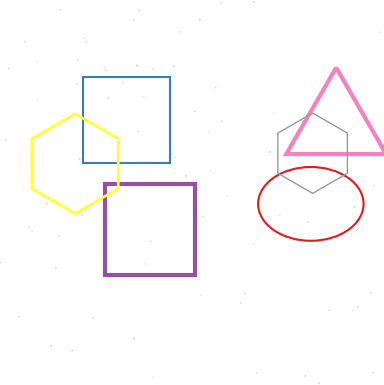[{"shape": "oval", "thickness": 1.5, "radius": 0.68, "center": [0.807, 0.47]}, {"shape": "square", "thickness": 1.5, "radius": 0.56, "center": [0.328, 0.688]}, {"shape": "square", "thickness": 3, "radius": 0.59, "center": [0.39, 0.403]}, {"shape": "hexagon", "thickness": 2, "radius": 0.65, "center": [0.195, 0.575]}, {"shape": "triangle", "thickness": 3, "radius": 0.75, "center": [0.873, 0.675]}, {"shape": "hexagon", "thickness": 1, "radius": 0.52, "center": [0.812, 0.602]}]